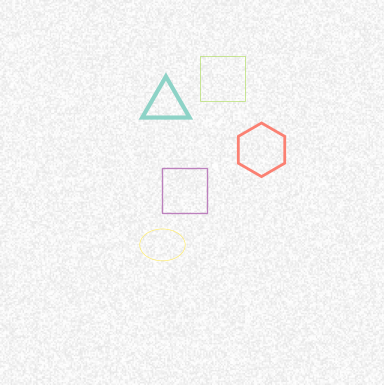[{"shape": "triangle", "thickness": 3, "radius": 0.36, "center": [0.431, 0.73]}, {"shape": "hexagon", "thickness": 2, "radius": 0.35, "center": [0.679, 0.611]}, {"shape": "square", "thickness": 0.5, "radius": 0.29, "center": [0.578, 0.796]}, {"shape": "square", "thickness": 1, "radius": 0.29, "center": [0.479, 0.505]}, {"shape": "oval", "thickness": 0.5, "radius": 0.3, "center": [0.422, 0.364]}]